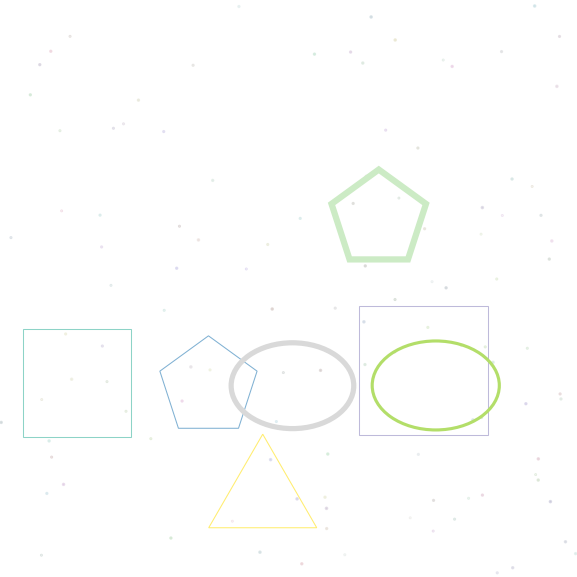[{"shape": "square", "thickness": 0.5, "radius": 0.46, "center": [0.133, 0.336]}, {"shape": "square", "thickness": 0.5, "radius": 0.56, "center": [0.734, 0.358]}, {"shape": "pentagon", "thickness": 0.5, "radius": 0.44, "center": [0.361, 0.329]}, {"shape": "oval", "thickness": 1.5, "radius": 0.55, "center": [0.755, 0.332]}, {"shape": "oval", "thickness": 2.5, "radius": 0.53, "center": [0.506, 0.331]}, {"shape": "pentagon", "thickness": 3, "radius": 0.43, "center": [0.656, 0.62]}, {"shape": "triangle", "thickness": 0.5, "radius": 0.54, "center": [0.455, 0.139]}]